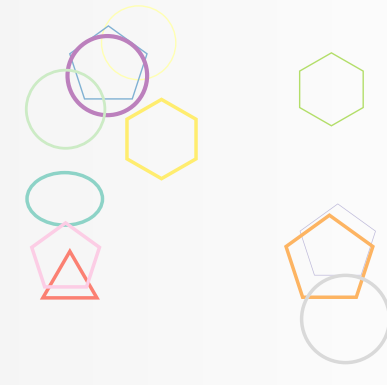[{"shape": "oval", "thickness": 2.5, "radius": 0.49, "center": [0.167, 0.483]}, {"shape": "circle", "thickness": 1, "radius": 0.48, "center": [0.358, 0.889]}, {"shape": "pentagon", "thickness": 0.5, "radius": 0.51, "center": [0.872, 0.368]}, {"shape": "triangle", "thickness": 2.5, "radius": 0.4, "center": [0.18, 0.267]}, {"shape": "pentagon", "thickness": 1, "radius": 0.52, "center": [0.28, 0.828]}, {"shape": "pentagon", "thickness": 2.5, "radius": 0.59, "center": [0.85, 0.323]}, {"shape": "hexagon", "thickness": 1, "radius": 0.47, "center": [0.855, 0.768]}, {"shape": "pentagon", "thickness": 2.5, "radius": 0.46, "center": [0.169, 0.329]}, {"shape": "circle", "thickness": 2.5, "radius": 0.57, "center": [0.892, 0.171]}, {"shape": "circle", "thickness": 3, "radius": 0.51, "center": [0.277, 0.804]}, {"shape": "circle", "thickness": 2, "radius": 0.51, "center": [0.169, 0.716]}, {"shape": "hexagon", "thickness": 2.5, "radius": 0.51, "center": [0.417, 0.639]}]